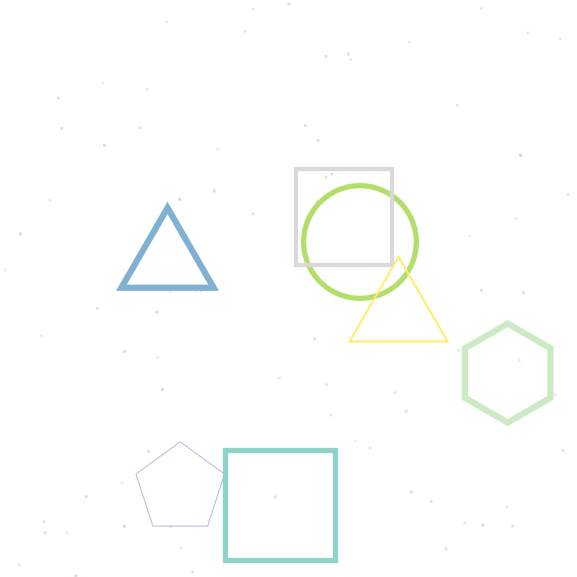[{"shape": "square", "thickness": 2.5, "radius": 0.48, "center": [0.485, 0.124]}, {"shape": "pentagon", "thickness": 0.5, "radius": 0.4, "center": [0.312, 0.153]}, {"shape": "triangle", "thickness": 3, "radius": 0.46, "center": [0.29, 0.547]}, {"shape": "circle", "thickness": 2.5, "radius": 0.49, "center": [0.623, 0.58]}, {"shape": "square", "thickness": 2, "radius": 0.42, "center": [0.595, 0.623]}, {"shape": "hexagon", "thickness": 3, "radius": 0.43, "center": [0.879, 0.353]}, {"shape": "triangle", "thickness": 1, "radius": 0.49, "center": [0.69, 0.457]}]